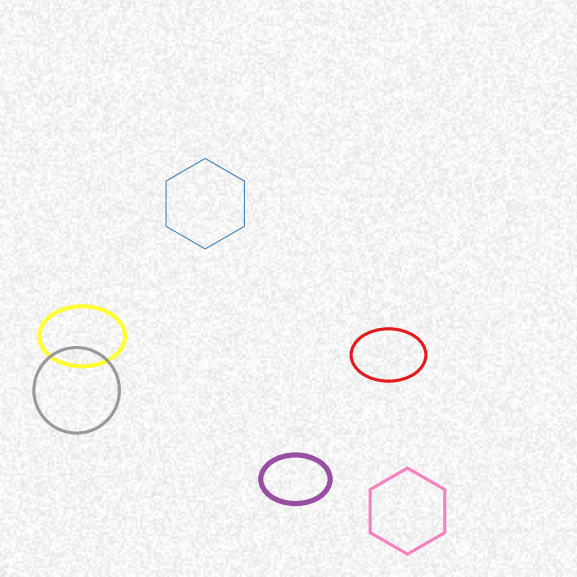[{"shape": "oval", "thickness": 1.5, "radius": 0.32, "center": [0.673, 0.384]}, {"shape": "hexagon", "thickness": 0.5, "radius": 0.39, "center": [0.355, 0.646]}, {"shape": "oval", "thickness": 2.5, "radius": 0.3, "center": [0.512, 0.169]}, {"shape": "oval", "thickness": 2, "radius": 0.37, "center": [0.142, 0.417]}, {"shape": "hexagon", "thickness": 1.5, "radius": 0.37, "center": [0.706, 0.114]}, {"shape": "circle", "thickness": 1.5, "radius": 0.37, "center": [0.133, 0.323]}]